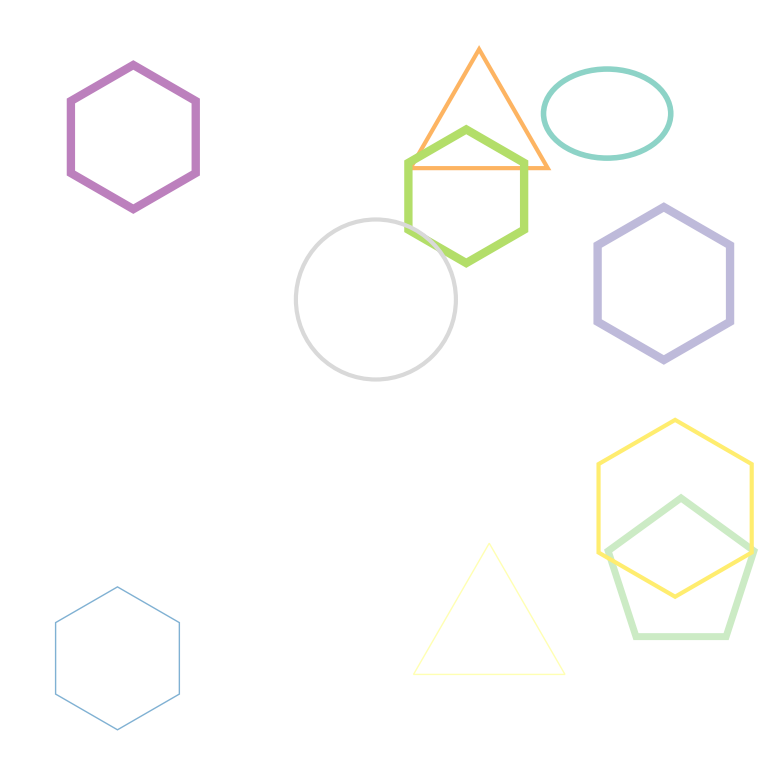[{"shape": "oval", "thickness": 2, "radius": 0.41, "center": [0.788, 0.852]}, {"shape": "triangle", "thickness": 0.5, "radius": 0.57, "center": [0.635, 0.181]}, {"shape": "hexagon", "thickness": 3, "radius": 0.5, "center": [0.862, 0.632]}, {"shape": "hexagon", "thickness": 0.5, "radius": 0.46, "center": [0.153, 0.145]}, {"shape": "triangle", "thickness": 1.5, "radius": 0.51, "center": [0.622, 0.833]}, {"shape": "hexagon", "thickness": 3, "radius": 0.43, "center": [0.606, 0.745]}, {"shape": "circle", "thickness": 1.5, "radius": 0.52, "center": [0.488, 0.611]}, {"shape": "hexagon", "thickness": 3, "radius": 0.47, "center": [0.173, 0.822]}, {"shape": "pentagon", "thickness": 2.5, "radius": 0.5, "center": [0.884, 0.254]}, {"shape": "hexagon", "thickness": 1.5, "radius": 0.57, "center": [0.877, 0.34]}]